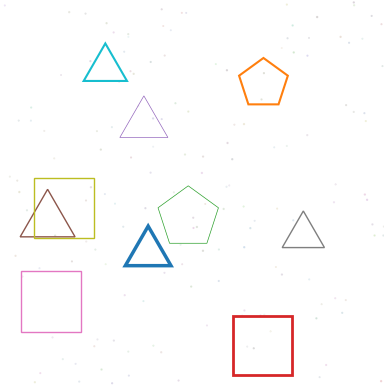[{"shape": "triangle", "thickness": 2.5, "radius": 0.34, "center": [0.385, 0.344]}, {"shape": "pentagon", "thickness": 1.5, "radius": 0.33, "center": [0.684, 0.783]}, {"shape": "pentagon", "thickness": 0.5, "radius": 0.41, "center": [0.489, 0.435]}, {"shape": "square", "thickness": 2, "radius": 0.39, "center": [0.682, 0.102]}, {"shape": "triangle", "thickness": 0.5, "radius": 0.36, "center": [0.374, 0.679]}, {"shape": "triangle", "thickness": 1, "radius": 0.41, "center": [0.124, 0.426]}, {"shape": "square", "thickness": 1, "radius": 0.39, "center": [0.133, 0.217]}, {"shape": "triangle", "thickness": 1, "radius": 0.32, "center": [0.788, 0.389]}, {"shape": "square", "thickness": 1, "radius": 0.39, "center": [0.167, 0.459]}, {"shape": "triangle", "thickness": 1.5, "radius": 0.32, "center": [0.274, 0.822]}]